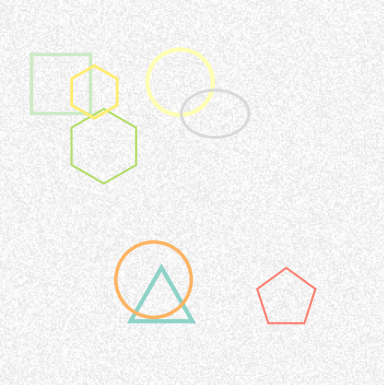[{"shape": "triangle", "thickness": 3, "radius": 0.46, "center": [0.419, 0.212]}, {"shape": "circle", "thickness": 3, "radius": 0.43, "center": [0.468, 0.787]}, {"shape": "pentagon", "thickness": 1.5, "radius": 0.4, "center": [0.744, 0.225]}, {"shape": "circle", "thickness": 2.5, "radius": 0.49, "center": [0.399, 0.274]}, {"shape": "hexagon", "thickness": 1.5, "radius": 0.48, "center": [0.27, 0.62]}, {"shape": "oval", "thickness": 2, "radius": 0.44, "center": [0.559, 0.705]}, {"shape": "square", "thickness": 2.5, "radius": 0.39, "center": [0.157, 0.783]}, {"shape": "hexagon", "thickness": 2, "radius": 0.34, "center": [0.245, 0.761]}]